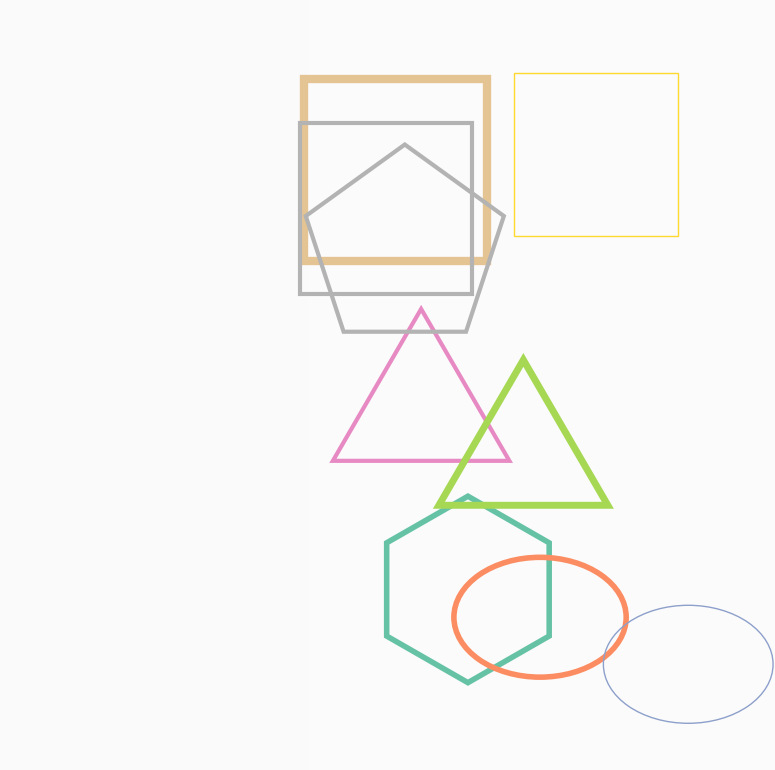[{"shape": "hexagon", "thickness": 2, "radius": 0.61, "center": [0.604, 0.235]}, {"shape": "oval", "thickness": 2, "radius": 0.56, "center": [0.697, 0.198]}, {"shape": "oval", "thickness": 0.5, "radius": 0.55, "center": [0.888, 0.137]}, {"shape": "triangle", "thickness": 1.5, "radius": 0.66, "center": [0.543, 0.467]}, {"shape": "triangle", "thickness": 2.5, "radius": 0.63, "center": [0.675, 0.407]}, {"shape": "square", "thickness": 0.5, "radius": 0.53, "center": [0.769, 0.799]}, {"shape": "square", "thickness": 3, "radius": 0.59, "center": [0.51, 0.779]}, {"shape": "square", "thickness": 1.5, "radius": 0.55, "center": [0.498, 0.73]}, {"shape": "pentagon", "thickness": 1.5, "radius": 0.67, "center": [0.522, 0.678]}]